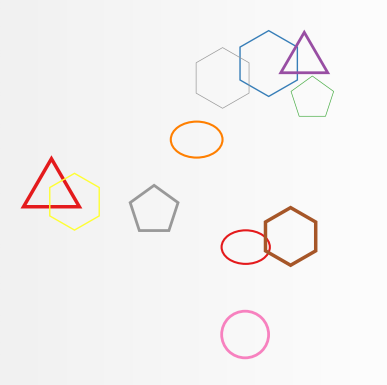[{"shape": "triangle", "thickness": 2.5, "radius": 0.42, "center": [0.133, 0.505]}, {"shape": "oval", "thickness": 1.5, "radius": 0.31, "center": [0.634, 0.358]}, {"shape": "hexagon", "thickness": 1, "radius": 0.43, "center": [0.693, 0.835]}, {"shape": "pentagon", "thickness": 0.5, "radius": 0.29, "center": [0.806, 0.745]}, {"shape": "triangle", "thickness": 2, "radius": 0.35, "center": [0.785, 0.846]}, {"shape": "oval", "thickness": 1.5, "radius": 0.33, "center": [0.508, 0.637]}, {"shape": "hexagon", "thickness": 1, "radius": 0.37, "center": [0.192, 0.476]}, {"shape": "hexagon", "thickness": 2.5, "radius": 0.37, "center": [0.75, 0.386]}, {"shape": "circle", "thickness": 2, "radius": 0.3, "center": [0.633, 0.131]}, {"shape": "hexagon", "thickness": 0.5, "radius": 0.39, "center": [0.574, 0.798]}, {"shape": "pentagon", "thickness": 2, "radius": 0.32, "center": [0.398, 0.454]}]